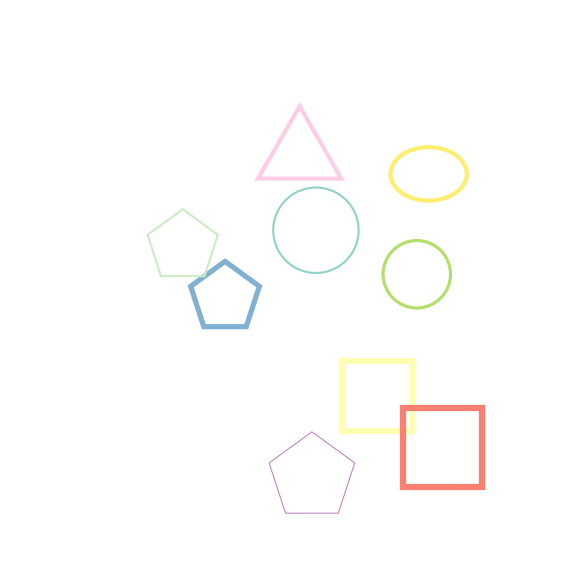[{"shape": "circle", "thickness": 1, "radius": 0.37, "center": [0.547, 0.6]}, {"shape": "square", "thickness": 3, "radius": 0.3, "center": [0.653, 0.313]}, {"shape": "square", "thickness": 3, "radius": 0.34, "center": [0.766, 0.224]}, {"shape": "pentagon", "thickness": 2.5, "radius": 0.31, "center": [0.39, 0.484]}, {"shape": "circle", "thickness": 1.5, "radius": 0.29, "center": [0.722, 0.524]}, {"shape": "triangle", "thickness": 2, "radius": 0.42, "center": [0.519, 0.732]}, {"shape": "pentagon", "thickness": 0.5, "radius": 0.39, "center": [0.54, 0.174]}, {"shape": "pentagon", "thickness": 1, "radius": 0.32, "center": [0.316, 0.573]}, {"shape": "oval", "thickness": 2, "radius": 0.33, "center": [0.742, 0.698]}]